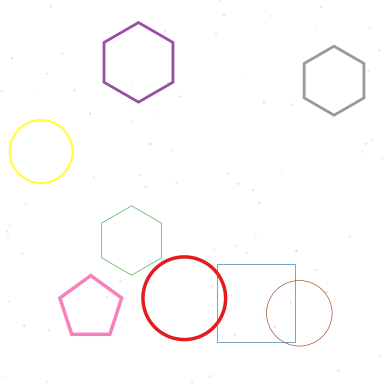[{"shape": "circle", "thickness": 2.5, "radius": 0.54, "center": [0.479, 0.225]}, {"shape": "square", "thickness": 0.5, "radius": 0.51, "center": [0.664, 0.214]}, {"shape": "hexagon", "thickness": 0.5, "radius": 0.45, "center": [0.342, 0.375]}, {"shape": "hexagon", "thickness": 2, "radius": 0.52, "center": [0.36, 0.838]}, {"shape": "circle", "thickness": 1.5, "radius": 0.41, "center": [0.107, 0.606]}, {"shape": "circle", "thickness": 0.5, "radius": 0.43, "center": [0.777, 0.186]}, {"shape": "pentagon", "thickness": 2.5, "radius": 0.42, "center": [0.236, 0.2]}, {"shape": "hexagon", "thickness": 2, "radius": 0.45, "center": [0.868, 0.79]}]